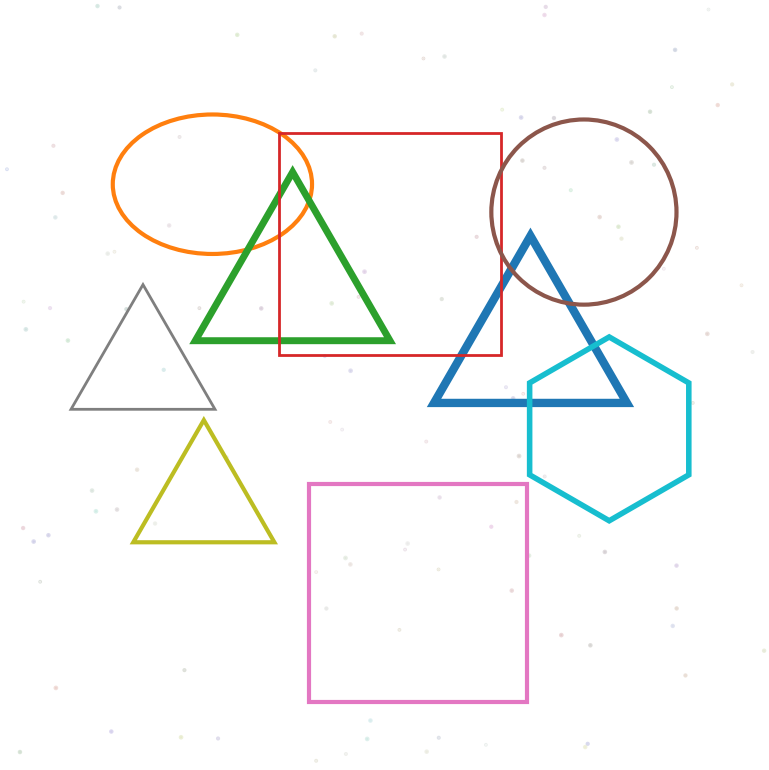[{"shape": "triangle", "thickness": 3, "radius": 0.72, "center": [0.689, 0.549]}, {"shape": "oval", "thickness": 1.5, "radius": 0.65, "center": [0.276, 0.761]}, {"shape": "triangle", "thickness": 2.5, "radius": 0.73, "center": [0.38, 0.631]}, {"shape": "square", "thickness": 1, "radius": 0.72, "center": [0.507, 0.683]}, {"shape": "circle", "thickness": 1.5, "radius": 0.6, "center": [0.758, 0.725]}, {"shape": "square", "thickness": 1.5, "radius": 0.71, "center": [0.543, 0.229]}, {"shape": "triangle", "thickness": 1, "radius": 0.54, "center": [0.186, 0.522]}, {"shape": "triangle", "thickness": 1.5, "radius": 0.53, "center": [0.265, 0.349]}, {"shape": "hexagon", "thickness": 2, "radius": 0.6, "center": [0.791, 0.443]}]